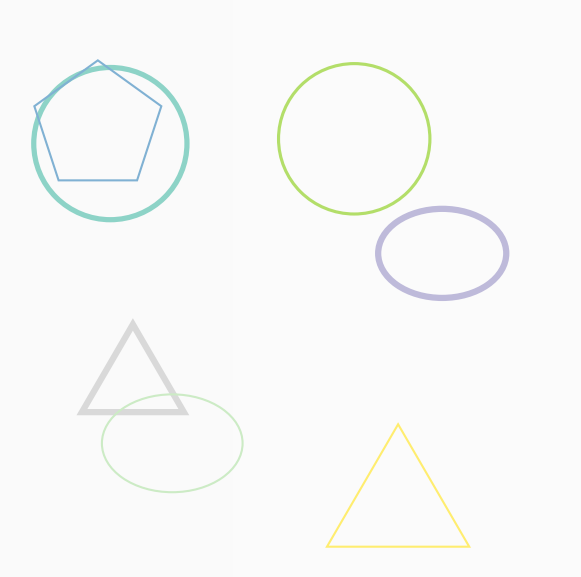[{"shape": "circle", "thickness": 2.5, "radius": 0.66, "center": [0.19, 0.75]}, {"shape": "oval", "thickness": 3, "radius": 0.55, "center": [0.761, 0.56]}, {"shape": "pentagon", "thickness": 1, "radius": 0.57, "center": [0.168, 0.78]}, {"shape": "circle", "thickness": 1.5, "radius": 0.65, "center": [0.609, 0.759]}, {"shape": "triangle", "thickness": 3, "radius": 0.51, "center": [0.229, 0.336]}, {"shape": "oval", "thickness": 1, "radius": 0.61, "center": [0.296, 0.232]}, {"shape": "triangle", "thickness": 1, "radius": 0.71, "center": [0.685, 0.123]}]